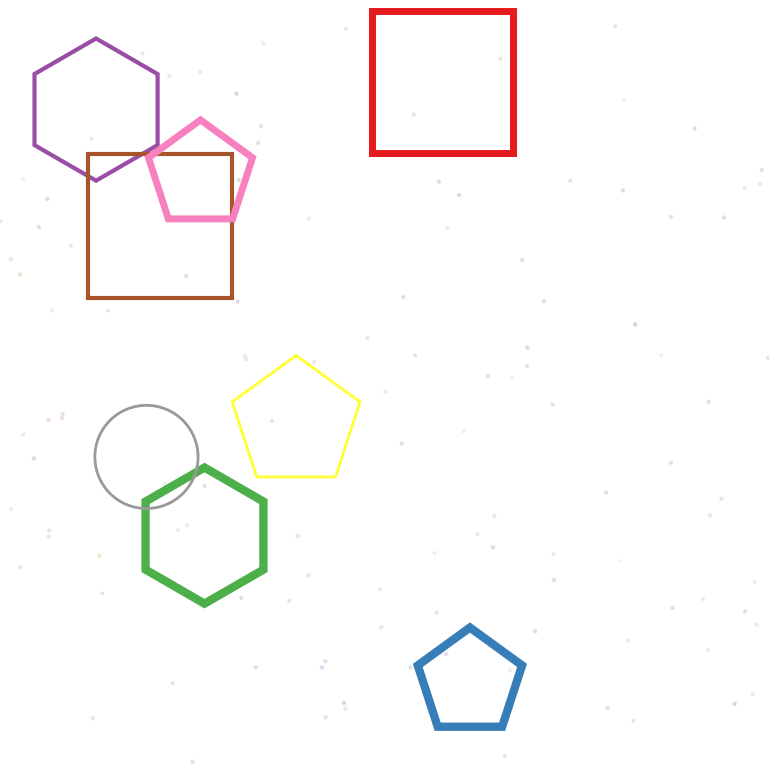[{"shape": "square", "thickness": 2.5, "radius": 0.46, "center": [0.575, 0.893]}, {"shape": "pentagon", "thickness": 3, "radius": 0.36, "center": [0.61, 0.114]}, {"shape": "hexagon", "thickness": 3, "radius": 0.44, "center": [0.266, 0.304]}, {"shape": "hexagon", "thickness": 1.5, "radius": 0.46, "center": [0.125, 0.858]}, {"shape": "pentagon", "thickness": 1, "radius": 0.44, "center": [0.385, 0.451]}, {"shape": "square", "thickness": 1.5, "radius": 0.47, "center": [0.208, 0.707]}, {"shape": "pentagon", "thickness": 2.5, "radius": 0.36, "center": [0.26, 0.773]}, {"shape": "circle", "thickness": 1, "radius": 0.34, "center": [0.19, 0.407]}]